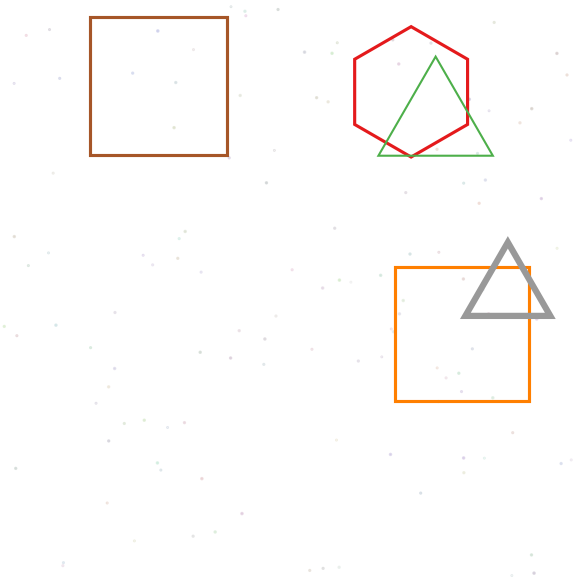[{"shape": "hexagon", "thickness": 1.5, "radius": 0.56, "center": [0.712, 0.84]}, {"shape": "triangle", "thickness": 1, "radius": 0.57, "center": [0.754, 0.787]}, {"shape": "square", "thickness": 1.5, "radius": 0.58, "center": [0.799, 0.421]}, {"shape": "square", "thickness": 1.5, "radius": 0.6, "center": [0.274, 0.85]}, {"shape": "triangle", "thickness": 3, "radius": 0.42, "center": [0.879, 0.495]}]